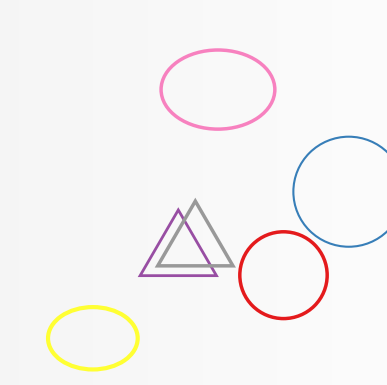[{"shape": "circle", "thickness": 2.5, "radius": 0.56, "center": [0.732, 0.285]}, {"shape": "circle", "thickness": 1.5, "radius": 0.71, "center": [0.9, 0.502]}, {"shape": "triangle", "thickness": 2, "radius": 0.57, "center": [0.46, 0.341]}, {"shape": "oval", "thickness": 3, "radius": 0.58, "center": [0.24, 0.121]}, {"shape": "oval", "thickness": 2.5, "radius": 0.73, "center": [0.562, 0.767]}, {"shape": "triangle", "thickness": 2.5, "radius": 0.56, "center": [0.504, 0.366]}]